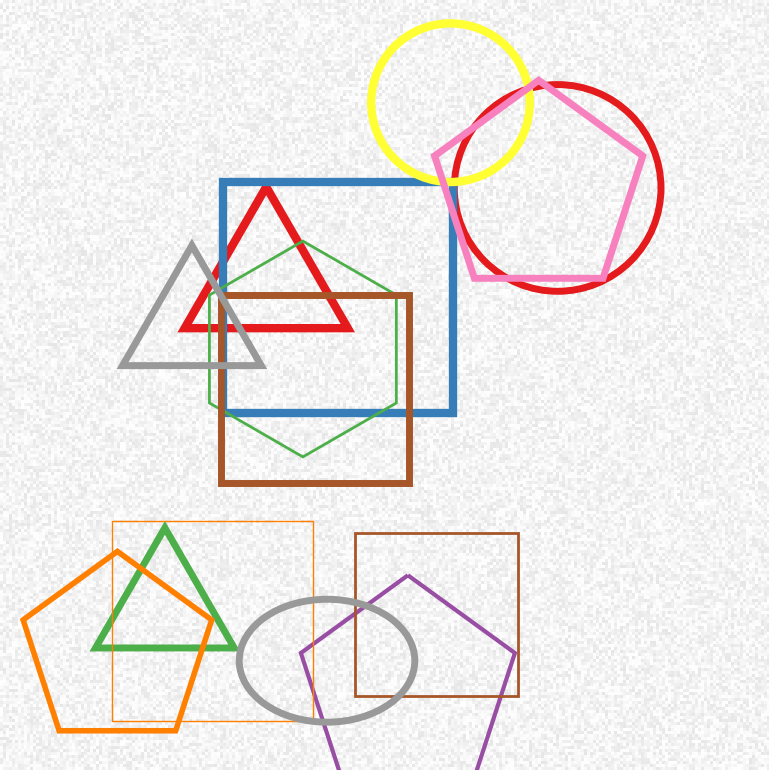[{"shape": "circle", "thickness": 2.5, "radius": 0.67, "center": [0.724, 0.756]}, {"shape": "triangle", "thickness": 3, "radius": 0.61, "center": [0.346, 0.635]}, {"shape": "square", "thickness": 3, "radius": 0.75, "center": [0.439, 0.614]}, {"shape": "hexagon", "thickness": 1, "radius": 0.7, "center": [0.393, 0.547]}, {"shape": "triangle", "thickness": 2.5, "radius": 0.52, "center": [0.214, 0.211]}, {"shape": "pentagon", "thickness": 1.5, "radius": 0.73, "center": [0.53, 0.107]}, {"shape": "pentagon", "thickness": 2, "radius": 0.64, "center": [0.152, 0.155]}, {"shape": "square", "thickness": 0.5, "radius": 0.65, "center": [0.276, 0.194]}, {"shape": "circle", "thickness": 3, "radius": 0.52, "center": [0.585, 0.867]}, {"shape": "square", "thickness": 1, "radius": 0.53, "center": [0.567, 0.202]}, {"shape": "square", "thickness": 2.5, "radius": 0.61, "center": [0.41, 0.495]}, {"shape": "pentagon", "thickness": 2.5, "radius": 0.71, "center": [0.7, 0.754]}, {"shape": "triangle", "thickness": 2.5, "radius": 0.52, "center": [0.249, 0.577]}, {"shape": "oval", "thickness": 2.5, "radius": 0.57, "center": [0.425, 0.142]}]